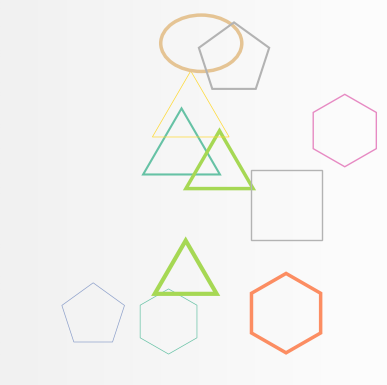[{"shape": "triangle", "thickness": 1.5, "radius": 0.57, "center": [0.468, 0.604]}, {"shape": "hexagon", "thickness": 0.5, "radius": 0.42, "center": [0.435, 0.165]}, {"shape": "hexagon", "thickness": 2.5, "radius": 0.52, "center": [0.738, 0.187]}, {"shape": "pentagon", "thickness": 0.5, "radius": 0.42, "center": [0.24, 0.18]}, {"shape": "hexagon", "thickness": 1, "radius": 0.47, "center": [0.89, 0.661]}, {"shape": "triangle", "thickness": 2.5, "radius": 0.5, "center": [0.566, 0.56]}, {"shape": "triangle", "thickness": 3, "radius": 0.46, "center": [0.479, 0.283]}, {"shape": "triangle", "thickness": 0.5, "radius": 0.57, "center": [0.492, 0.701]}, {"shape": "oval", "thickness": 2.5, "radius": 0.52, "center": [0.519, 0.888]}, {"shape": "pentagon", "thickness": 1.5, "radius": 0.48, "center": [0.604, 0.846]}, {"shape": "square", "thickness": 1, "radius": 0.46, "center": [0.739, 0.467]}]